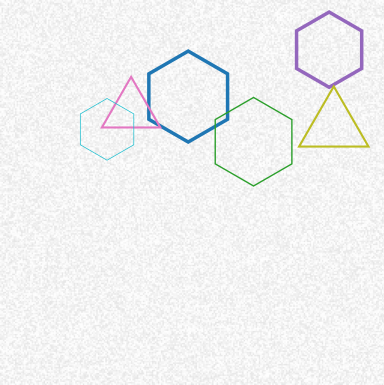[{"shape": "hexagon", "thickness": 2.5, "radius": 0.59, "center": [0.489, 0.749]}, {"shape": "hexagon", "thickness": 1, "radius": 0.57, "center": [0.659, 0.632]}, {"shape": "hexagon", "thickness": 2.5, "radius": 0.49, "center": [0.855, 0.871]}, {"shape": "triangle", "thickness": 1.5, "radius": 0.44, "center": [0.341, 0.713]}, {"shape": "triangle", "thickness": 1.5, "radius": 0.52, "center": [0.867, 0.671]}, {"shape": "hexagon", "thickness": 0.5, "radius": 0.4, "center": [0.278, 0.664]}]